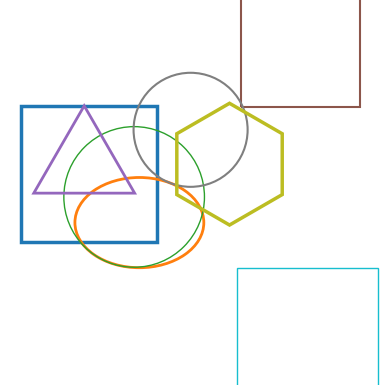[{"shape": "square", "thickness": 2.5, "radius": 0.88, "center": [0.232, 0.548]}, {"shape": "oval", "thickness": 2, "radius": 0.84, "center": [0.362, 0.422]}, {"shape": "circle", "thickness": 1, "radius": 0.91, "center": [0.348, 0.488]}, {"shape": "triangle", "thickness": 2, "radius": 0.76, "center": [0.219, 0.574]}, {"shape": "square", "thickness": 1.5, "radius": 0.77, "center": [0.78, 0.878]}, {"shape": "circle", "thickness": 1.5, "radius": 0.74, "center": [0.495, 0.663]}, {"shape": "hexagon", "thickness": 2.5, "radius": 0.79, "center": [0.596, 0.574]}, {"shape": "square", "thickness": 1, "radius": 0.91, "center": [0.799, 0.122]}]